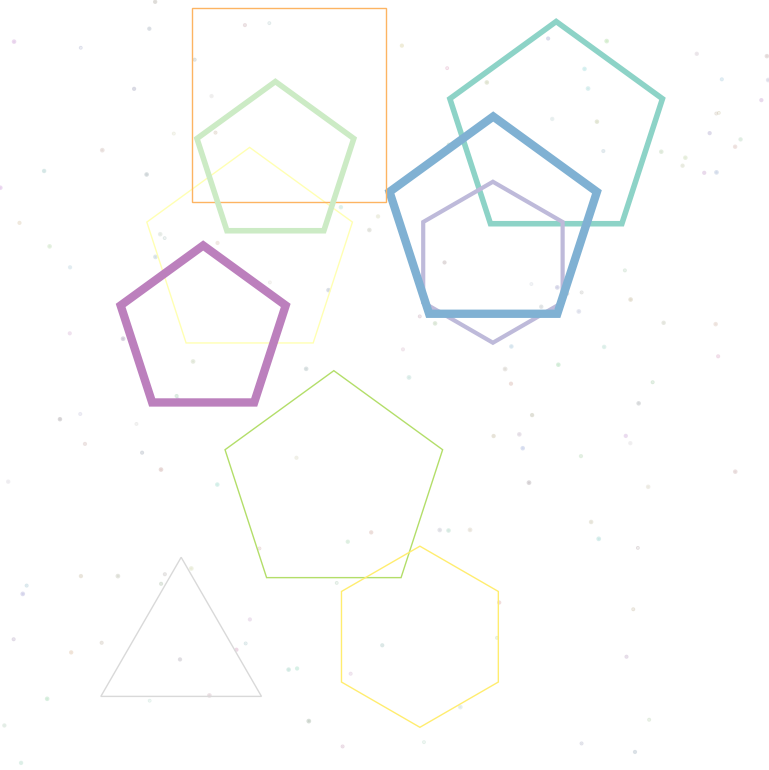[{"shape": "pentagon", "thickness": 2, "radius": 0.73, "center": [0.722, 0.827]}, {"shape": "pentagon", "thickness": 0.5, "radius": 0.7, "center": [0.324, 0.668]}, {"shape": "hexagon", "thickness": 1.5, "radius": 0.52, "center": [0.64, 0.659]}, {"shape": "pentagon", "thickness": 3, "radius": 0.71, "center": [0.641, 0.707]}, {"shape": "square", "thickness": 0.5, "radius": 0.63, "center": [0.375, 0.864]}, {"shape": "pentagon", "thickness": 0.5, "radius": 0.74, "center": [0.434, 0.37]}, {"shape": "triangle", "thickness": 0.5, "radius": 0.6, "center": [0.235, 0.156]}, {"shape": "pentagon", "thickness": 3, "radius": 0.56, "center": [0.264, 0.569]}, {"shape": "pentagon", "thickness": 2, "radius": 0.54, "center": [0.358, 0.787]}, {"shape": "hexagon", "thickness": 0.5, "radius": 0.59, "center": [0.545, 0.173]}]